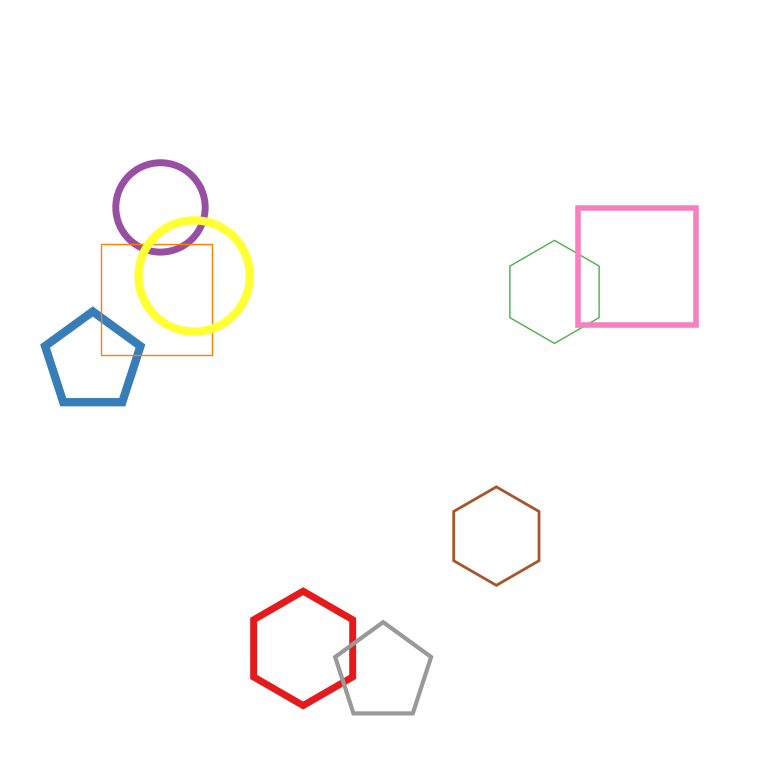[{"shape": "hexagon", "thickness": 2.5, "radius": 0.37, "center": [0.394, 0.158]}, {"shape": "pentagon", "thickness": 3, "radius": 0.33, "center": [0.12, 0.53]}, {"shape": "hexagon", "thickness": 0.5, "radius": 0.33, "center": [0.72, 0.621]}, {"shape": "circle", "thickness": 2.5, "radius": 0.29, "center": [0.208, 0.731]}, {"shape": "square", "thickness": 0.5, "radius": 0.36, "center": [0.203, 0.611]}, {"shape": "circle", "thickness": 3, "radius": 0.36, "center": [0.252, 0.642]}, {"shape": "hexagon", "thickness": 1, "radius": 0.32, "center": [0.645, 0.304]}, {"shape": "square", "thickness": 2, "radius": 0.38, "center": [0.828, 0.654]}, {"shape": "pentagon", "thickness": 1.5, "radius": 0.33, "center": [0.498, 0.127]}]